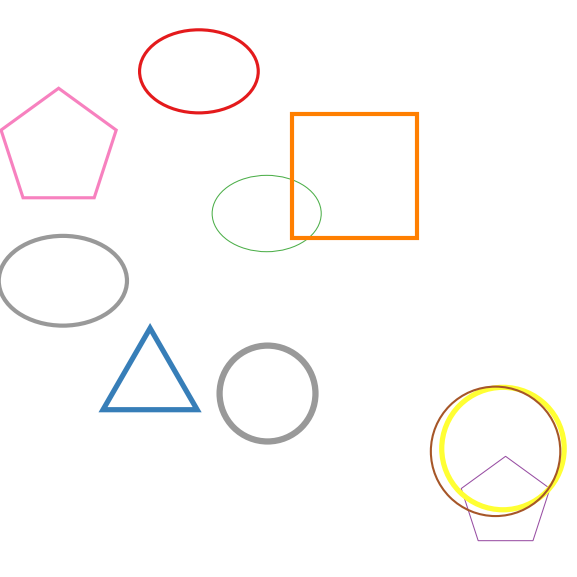[{"shape": "oval", "thickness": 1.5, "radius": 0.51, "center": [0.344, 0.876]}, {"shape": "triangle", "thickness": 2.5, "radius": 0.47, "center": [0.26, 0.337]}, {"shape": "oval", "thickness": 0.5, "radius": 0.47, "center": [0.462, 0.629]}, {"shape": "pentagon", "thickness": 0.5, "radius": 0.4, "center": [0.875, 0.128]}, {"shape": "square", "thickness": 2, "radius": 0.54, "center": [0.614, 0.694]}, {"shape": "circle", "thickness": 2.5, "radius": 0.53, "center": [0.871, 0.222]}, {"shape": "circle", "thickness": 1, "radius": 0.56, "center": [0.858, 0.218]}, {"shape": "pentagon", "thickness": 1.5, "radius": 0.52, "center": [0.102, 0.741]}, {"shape": "oval", "thickness": 2, "radius": 0.56, "center": [0.109, 0.513]}, {"shape": "circle", "thickness": 3, "radius": 0.42, "center": [0.463, 0.318]}]